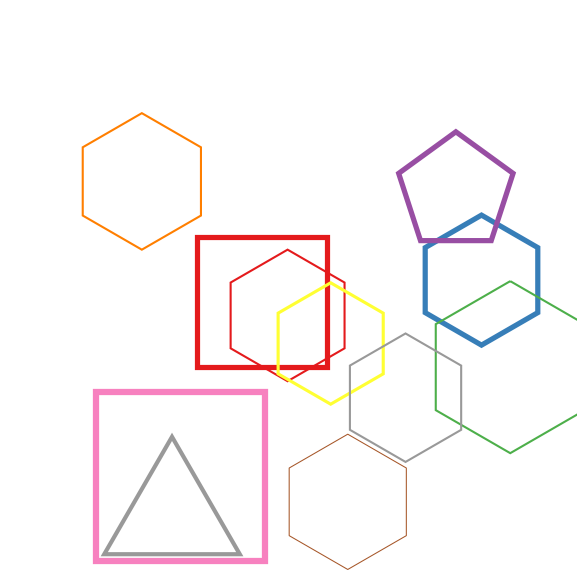[{"shape": "square", "thickness": 2.5, "radius": 0.56, "center": [0.454, 0.477]}, {"shape": "hexagon", "thickness": 1, "radius": 0.57, "center": [0.498, 0.453]}, {"shape": "hexagon", "thickness": 2.5, "radius": 0.56, "center": [0.834, 0.514]}, {"shape": "hexagon", "thickness": 1, "radius": 0.74, "center": [0.884, 0.363]}, {"shape": "pentagon", "thickness": 2.5, "radius": 0.52, "center": [0.789, 0.667]}, {"shape": "hexagon", "thickness": 1, "radius": 0.59, "center": [0.246, 0.685]}, {"shape": "hexagon", "thickness": 1.5, "radius": 0.53, "center": [0.573, 0.404]}, {"shape": "hexagon", "thickness": 0.5, "radius": 0.59, "center": [0.602, 0.13]}, {"shape": "square", "thickness": 3, "radius": 0.73, "center": [0.313, 0.174]}, {"shape": "hexagon", "thickness": 1, "radius": 0.56, "center": [0.702, 0.31]}, {"shape": "triangle", "thickness": 2, "radius": 0.68, "center": [0.298, 0.107]}]